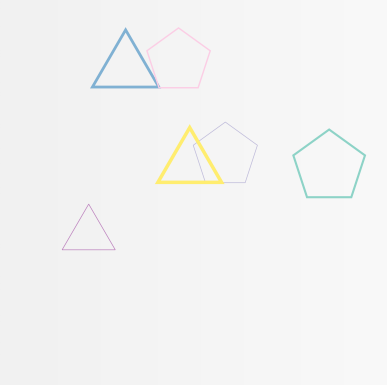[{"shape": "pentagon", "thickness": 1.5, "radius": 0.49, "center": [0.849, 0.566]}, {"shape": "pentagon", "thickness": 0.5, "radius": 0.44, "center": [0.582, 0.596]}, {"shape": "triangle", "thickness": 2, "radius": 0.49, "center": [0.324, 0.823]}, {"shape": "pentagon", "thickness": 1, "radius": 0.43, "center": [0.461, 0.842]}, {"shape": "triangle", "thickness": 0.5, "radius": 0.4, "center": [0.229, 0.391]}, {"shape": "triangle", "thickness": 2.5, "radius": 0.47, "center": [0.49, 0.574]}]